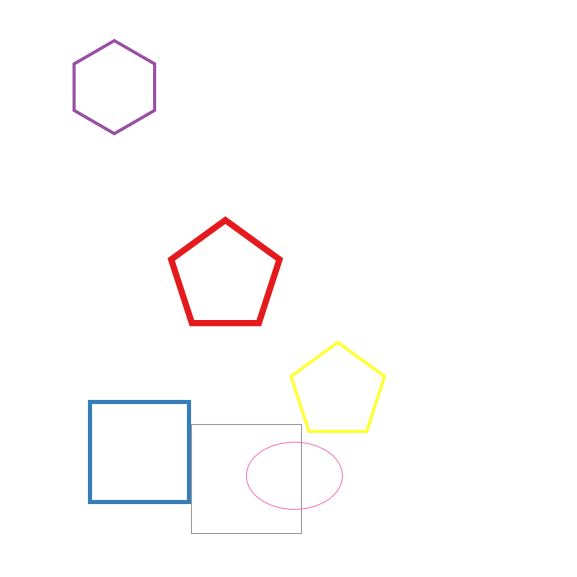[{"shape": "pentagon", "thickness": 3, "radius": 0.49, "center": [0.39, 0.519]}, {"shape": "square", "thickness": 2, "radius": 0.43, "center": [0.242, 0.216]}, {"shape": "hexagon", "thickness": 1.5, "radius": 0.4, "center": [0.198, 0.848]}, {"shape": "pentagon", "thickness": 1.5, "radius": 0.43, "center": [0.585, 0.321]}, {"shape": "oval", "thickness": 0.5, "radius": 0.42, "center": [0.51, 0.175]}, {"shape": "square", "thickness": 0.5, "radius": 0.47, "center": [0.426, 0.17]}]